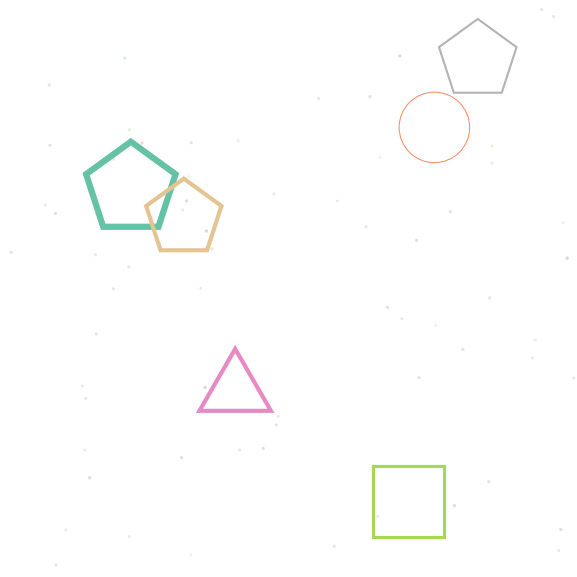[{"shape": "pentagon", "thickness": 3, "radius": 0.41, "center": [0.227, 0.672]}, {"shape": "circle", "thickness": 0.5, "radius": 0.31, "center": [0.752, 0.779]}, {"shape": "triangle", "thickness": 2, "radius": 0.36, "center": [0.407, 0.323]}, {"shape": "square", "thickness": 1.5, "radius": 0.31, "center": [0.707, 0.131]}, {"shape": "pentagon", "thickness": 2, "radius": 0.34, "center": [0.318, 0.621]}, {"shape": "pentagon", "thickness": 1, "radius": 0.35, "center": [0.827, 0.896]}]